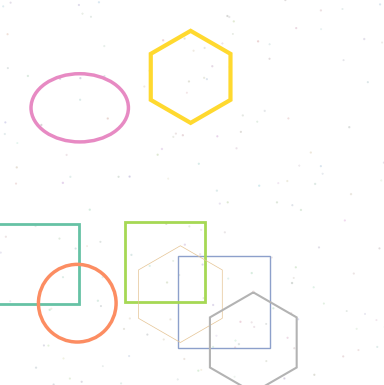[{"shape": "square", "thickness": 2, "radius": 0.52, "center": [0.101, 0.315]}, {"shape": "circle", "thickness": 2.5, "radius": 0.5, "center": [0.201, 0.212]}, {"shape": "square", "thickness": 1, "radius": 0.6, "center": [0.582, 0.217]}, {"shape": "oval", "thickness": 2.5, "radius": 0.63, "center": [0.207, 0.72]}, {"shape": "square", "thickness": 2, "radius": 0.52, "center": [0.429, 0.319]}, {"shape": "hexagon", "thickness": 3, "radius": 0.6, "center": [0.495, 0.8]}, {"shape": "hexagon", "thickness": 0.5, "radius": 0.63, "center": [0.469, 0.236]}, {"shape": "hexagon", "thickness": 1.5, "radius": 0.65, "center": [0.658, 0.111]}]